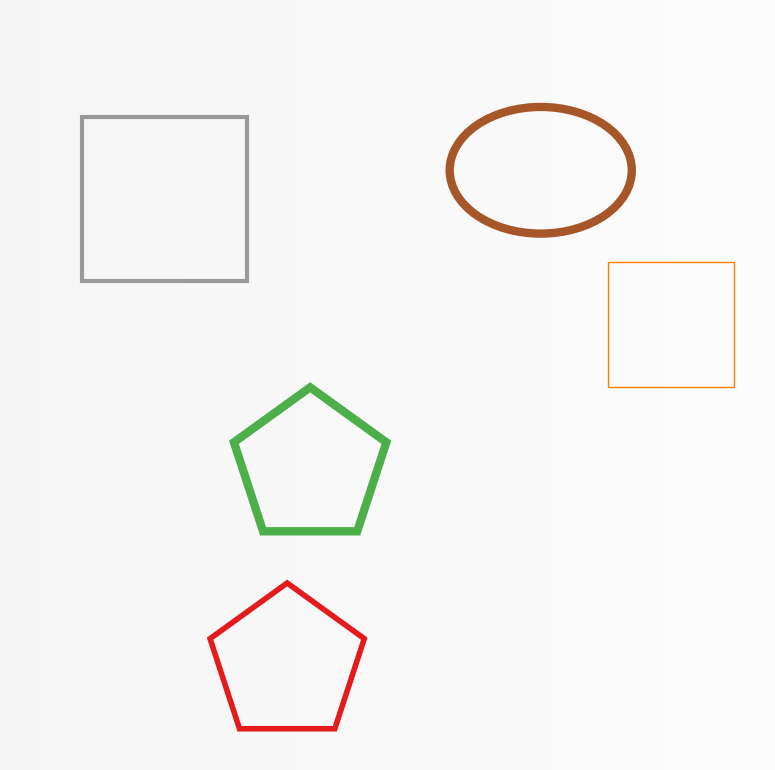[{"shape": "pentagon", "thickness": 2, "radius": 0.52, "center": [0.371, 0.138]}, {"shape": "pentagon", "thickness": 3, "radius": 0.52, "center": [0.4, 0.394]}, {"shape": "square", "thickness": 0.5, "radius": 0.41, "center": [0.865, 0.579]}, {"shape": "oval", "thickness": 3, "radius": 0.59, "center": [0.698, 0.779]}, {"shape": "square", "thickness": 1.5, "radius": 0.53, "center": [0.212, 0.741]}]